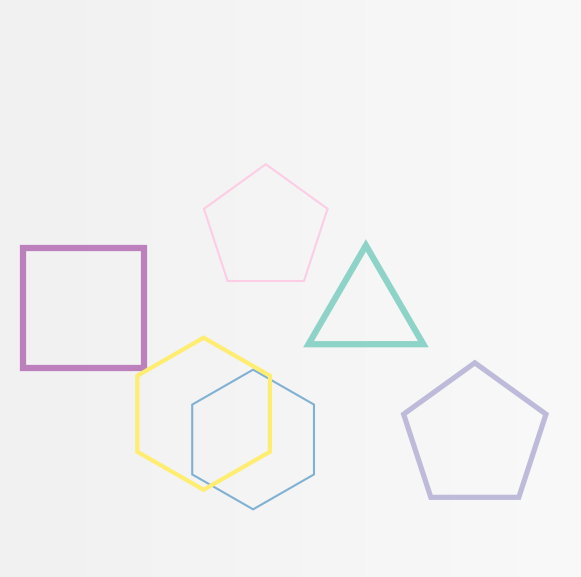[{"shape": "triangle", "thickness": 3, "radius": 0.57, "center": [0.63, 0.46]}, {"shape": "pentagon", "thickness": 2.5, "radius": 0.64, "center": [0.817, 0.242]}, {"shape": "hexagon", "thickness": 1, "radius": 0.6, "center": [0.435, 0.238]}, {"shape": "pentagon", "thickness": 1, "radius": 0.56, "center": [0.457, 0.603]}, {"shape": "square", "thickness": 3, "radius": 0.52, "center": [0.144, 0.466]}, {"shape": "hexagon", "thickness": 2, "radius": 0.66, "center": [0.35, 0.283]}]